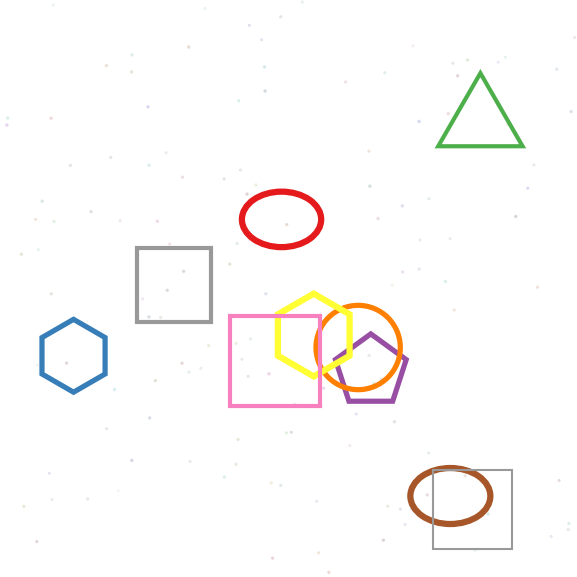[{"shape": "oval", "thickness": 3, "radius": 0.34, "center": [0.488, 0.619]}, {"shape": "hexagon", "thickness": 2.5, "radius": 0.32, "center": [0.127, 0.383]}, {"shape": "triangle", "thickness": 2, "radius": 0.42, "center": [0.832, 0.788]}, {"shape": "pentagon", "thickness": 2.5, "radius": 0.32, "center": [0.642, 0.357]}, {"shape": "circle", "thickness": 2.5, "radius": 0.37, "center": [0.62, 0.397]}, {"shape": "hexagon", "thickness": 3, "radius": 0.36, "center": [0.543, 0.419]}, {"shape": "oval", "thickness": 3, "radius": 0.35, "center": [0.78, 0.14]}, {"shape": "square", "thickness": 2, "radius": 0.39, "center": [0.476, 0.374]}, {"shape": "square", "thickness": 2, "radius": 0.32, "center": [0.301, 0.505]}, {"shape": "square", "thickness": 1, "radius": 0.34, "center": [0.819, 0.117]}]